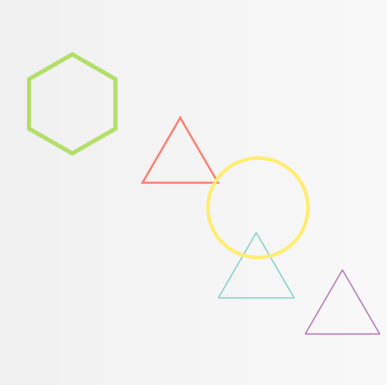[{"shape": "triangle", "thickness": 1, "radius": 0.57, "center": [0.661, 0.283]}, {"shape": "triangle", "thickness": 1.5, "radius": 0.56, "center": [0.465, 0.582]}, {"shape": "hexagon", "thickness": 3, "radius": 0.64, "center": [0.186, 0.73]}, {"shape": "triangle", "thickness": 1, "radius": 0.55, "center": [0.884, 0.188]}, {"shape": "circle", "thickness": 2.5, "radius": 0.65, "center": [0.666, 0.46]}]